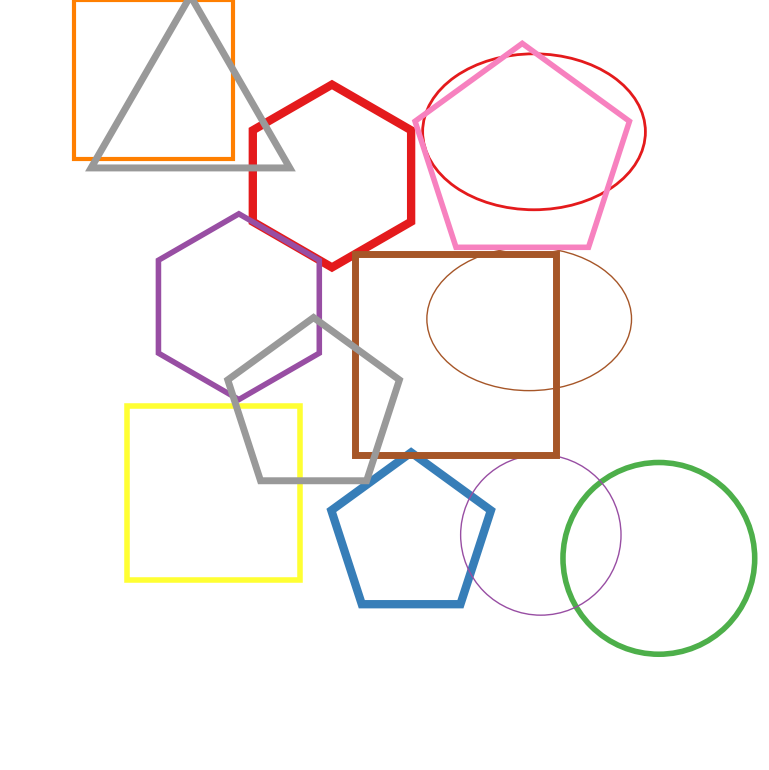[{"shape": "hexagon", "thickness": 3, "radius": 0.59, "center": [0.431, 0.771]}, {"shape": "oval", "thickness": 1, "radius": 0.72, "center": [0.694, 0.829]}, {"shape": "pentagon", "thickness": 3, "radius": 0.54, "center": [0.534, 0.303]}, {"shape": "circle", "thickness": 2, "radius": 0.62, "center": [0.856, 0.275]}, {"shape": "circle", "thickness": 0.5, "radius": 0.52, "center": [0.702, 0.305]}, {"shape": "hexagon", "thickness": 2, "radius": 0.6, "center": [0.31, 0.602]}, {"shape": "square", "thickness": 1.5, "radius": 0.52, "center": [0.2, 0.897]}, {"shape": "square", "thickness": 2, "radius": 0.56, "center": [0.277, 0.36]}, {"shape": "oval", "thickness": 0.5, "radius": 0.66, "center": [0.687, 0.586]}, {"shape": "square", "thickness": 2.5, "radius": 0.65, "center": [0.591, 0.54]}, {"shape": "pentagon", "thickness": 2, "radius": 0.73, "center": [0.678, 0.797]}, {"shape": "triangle", "thickness": 2.5, "radius": 0.74, "center": [0.247, 0.856]}, {"shape": "pentagon", "thickness": 2.5, "radius": 0.59, "center": [0.407, 0.47]}]